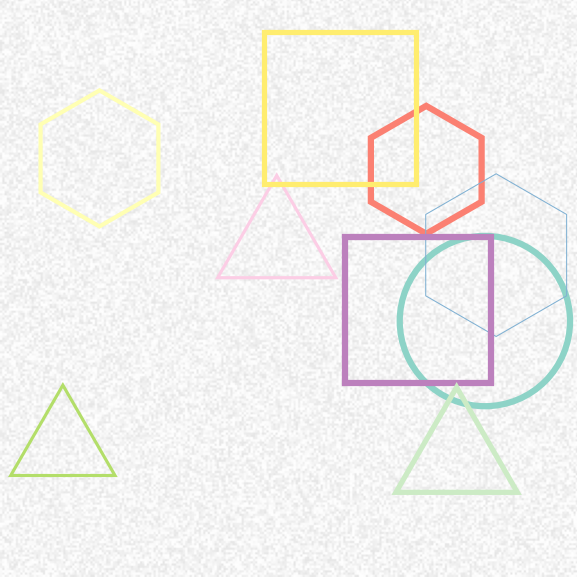[{"shape": "circle", "thickness": 3, "radius": 0.74, "center": [0.84, 0.443]}, {"shape": "hexagon", "thickness": 2, "radius": 0.59, "center": [0.172, 0.725]}, {"shape": "hexagon", "thickness": 3, "radius": 0.55, "center": [0.738, 0.705]}, {"shape": "hexagon", "thickness": 0.5, "radius": 0.7, "center": [0.859, 0.557]}, {"shape": "triangle", "thickness": 1.5, "radius": 0.52, "center": [0.109, 0.228]}, {"shape": "triangle", "thickness": 1.5, "radius": 0.59, "center": [0.479, 0.577]}, {"shape": "square", "thickness": 3, "radius": 0.63, "center": [0.724, 0.463]}, {"shape": "triangle", "thickness": 2.5, "radius": 0.61, "center": [0.791, 0.207]}, {"shape": "square", "thickness": 2.5, "radius": 0.66, "center": [0.589, 0.811]}]